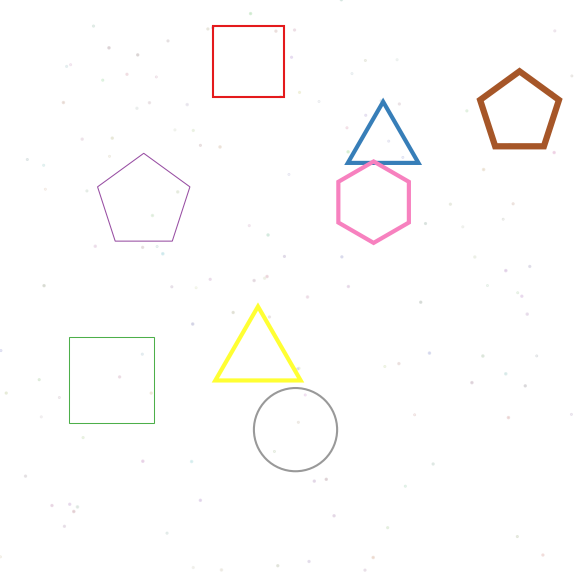[{"shape": "square", "thickness": 1, "radius": 0.31, "center": [0.431, 0.893]}, {"shape": "triangle", "thickness": 2, "radius": 0.35, "center": [0.663, 0.752]}, {"shape": "square", "thickness": 0.5, "radius": 0.37, "center": [0.193, 0.341]}, {"shape": "pentagon", "thickness": 0.5, "radius": 0.42, "center": [0.249, 0.65]}, {"shape": "triangle", "thickness": 2, "radius": 0.43, "center": [0.447, 0.383]}, {"shape": "pentagon", "thickness": 3, "radius": 0.36, "center": [0.9, 0.804]}, {"shape": "hexagon", "thickness": 2, "radius": 0.35, "center": [0.647, 0.649]}, {"shape": "circle", "thickness": 1, "radius": 0.36, "center": [0.512, 0.255]}]